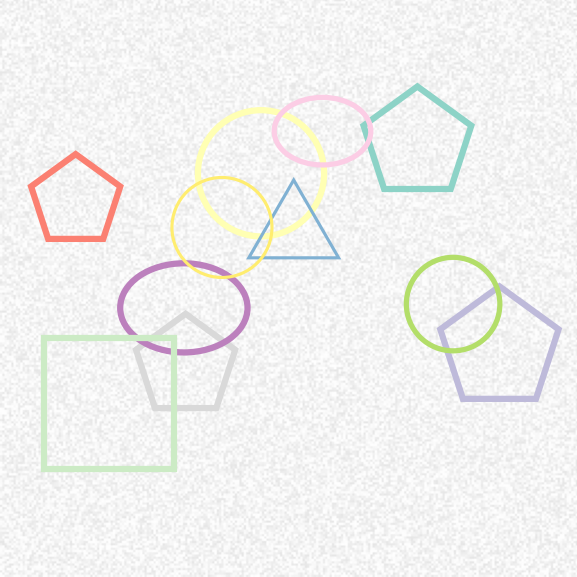[{"shape": "pentagon", "thickness": 3, "radius": 0.49, "center": [0.723, 0.751]}, {"shape": "circle", "thickness": 3, "radius": 0.55, "center": [0.452, 0.699]}, {"shape": "pentagon", "thickness": 3, "radius": 0.54, "center": [0.865, 0.396]}, {"shape": "pentagon", "thickness": 3, "radius": 0.41, "center": [0.131, 0.651]}, {"shape": "triangle", "thickness": 1.5, "radius": 0.45, "center": [0.509, 0.598]}, {"shape": "circle", "thickness": 2.5, "radius": 0.4, "center": [0.785, 0.473]}, {"shape": "oval", "thickness": 2.5, "radius": 0.42, "center": [0.558, 0.772]}, {"shape": "pentagon", "thickness": 3, "radius": 0.45, "center": [0.321, 0.366]}, {"shape": "oval", "thickness": 3, "radius": 0.55, "center": [0.318, 0.466]}, {"shape": "square", "thickness": 3, "radius": 0.56, "center": [0.189, 0.301]}, {"shape": "circle", "thickness": 1.5, "radius": 0.43, "center": [0.384, 0.605]}]